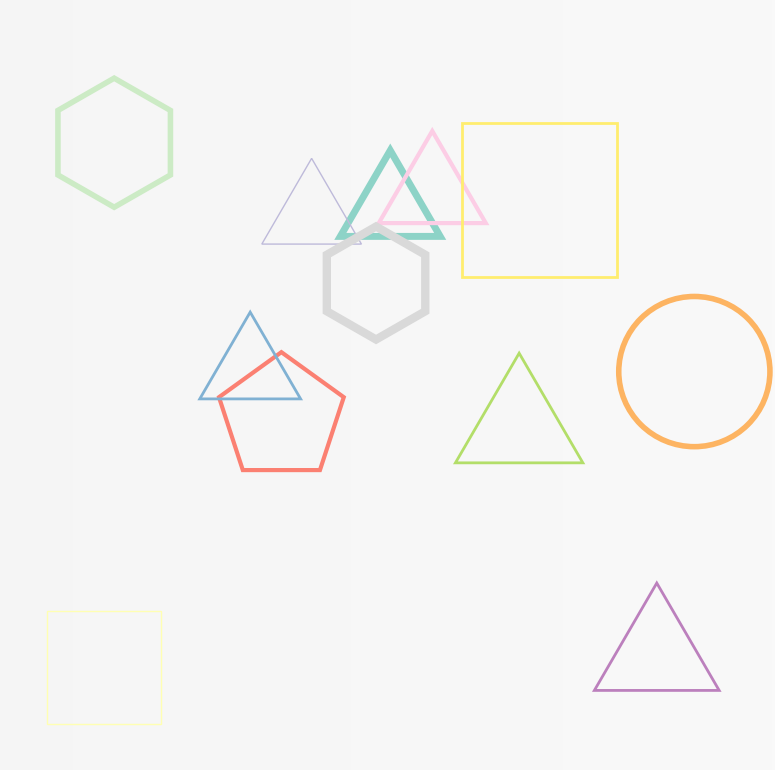[{"shape": "triangle", "thickness": 2.5, "radius": 0.37, "center": [0.504, 0.73]}, {"shape": "square", "thickness": 0.5, "radius": 0.37, "center": [0.134, 0.133]}, {"shape": "triangle", "thickness": 0.5, "radius": 0.37, "center": [0.402, 0.72]}, {"shape": "pentagon", "thickness": 1.5, "radius": 0.42, "center": [0.363, 0.458]}, {"shape": "triangle", "thickness": 1, "radius": 0.38, "center": [0.323, 0.52]}, {"shape": "circle", "thickness": 2, "radius": 0.49, "center": [0.896, 0.517]}, {"shape": "triangle", "thickness": 1, "radius": 0.47, "center": [0.67, 0.446]}, {"shape": "triangle", "thickness": 1.5, "radius": 0.4, "center": [0.558, 0.75]}, {"shape": "hexagon", "thickness": 3, "radius": 0.37, "center": [0.485, 0.632]}, {"shape": "triangle", "thickness": 1, "radius": 0.46, "center": [0.847, 0.15]}, {"shape": "hexagon", "thickness": 2, "radius": 0.42, "center": [0.147, 0.815]}, {"shape": "square", "thickness": 1, "radius": 0.5, "center": [0.696, 0.74]}]